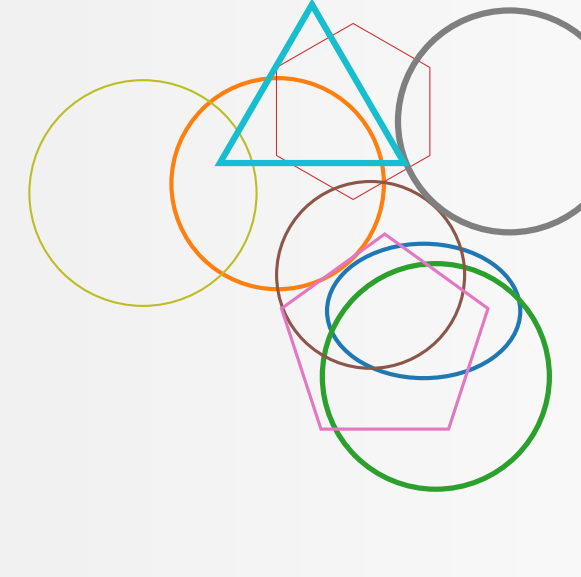[{"shape": "oval", "thickness": 2, "radius": 0.83, "center": [0.729, 0.461]}, {"shape": "circle", "thickness": 2, "radius": 0.91, "center": [0.478, 0.681]}, {"shape": "circle", "thickness": 2.5, "radius": 0.98, "center": [0.75, 0.347]}, {"shape": "hexagon", "thickness": 0.5, "radius": 0.76, "center": [0.608, 0.806]}, {"shape": "circle", "thickness": 1.5, "radius": 0.81, "center": [0.638, 0.523]}, {"shape": "pentagon", "thickness": 1.5, "radius": 0.93, "center": [0.662, 0.407]}, {"shape": "circle", "thickness": 3, "radius": 0.96, "center": [0.877, 0.789]}, {"shape": "circle", "thickness": 1, "radius": 0.98, "center": [0.246, 0.665]}, {"shape": "triangle", "thickness": 3, "radius": 0.92, "center": [0.537, 0.808]}]